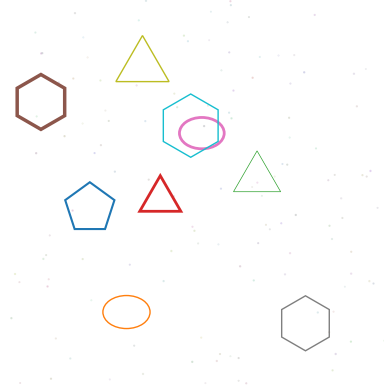[{"shape": "pentagon", "thickness": 1.5, "radius": 0.34, "center": [0.233, 0.459]}, {"shape": "oval", "thickness": 1, "radius": 0.31, "center": [0.329, 0.189]}, {"shape": "triangle", "thickness": 0.5, "radius": 0.35, "center": [0.668, 0.537]}, {"shape": "triangle", "thickness": 2, "radius": 0.31, "center": [0.416, 0.482]}, {"shape": "hexagon", "thickness": 2.5, "radius": 0.36, "center": [0.106, 0.735]}, {"shape": "oval", "thickness": 2, "radius": 0.29, "center": [0.524, 0.654]}, {"shape": "hexagon", "thickness": 1, "radius": 0.36, "center": [0.793, 0.16]}, {"shape": "triangle", "thickness": 1, "radius": 0.4, "center": [0.37, 0.828]}, {"shape": "hexagon", "thickness": 1, "radius": 0.41, "center": [0.495, 0.674]}]